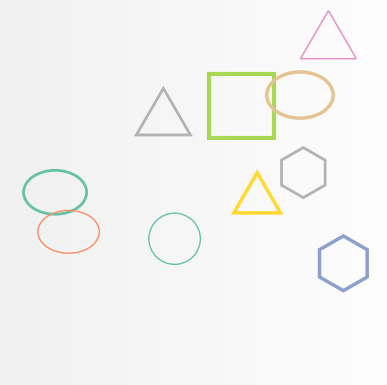[{"shape": "oval", "thickness": 2, "radius": 0.41, "center": [0.142, 0.501]}, {"shape": "circle", "thickness": 1, "radius": 0.33, "center": [0.451, 0.38]}, {"shape": "oval", "thickness": 1, "radius": 0.4, "center": [0.177, 0.398]}, {"shape": "hexagon", "thickness": 2.5, "radius": 0.35, "center": [0.886, 0.316]}, {"shape": "triangle", "thickness": 1, "radius": 0.42, "center": [0.848, 0.889]}, {"shape": "square", "thickness": 3, "radius": 0.42, "center": [0.623, 0.725]}, {"shape": "triangle", "thickness": 2.5, "radius": 0.35, "center": [0.664, 0.482]}, {"shape": "oval", "thickness": 2.5, "radius": 0.43, "center": [0.774, 0.753]}, {"shape": "hexagon", "thickness": 2, "radius": 0.32, "center": [0.783, 0.552]}, {"shape": "triangle", "thickness": 2, "radius": 0.4, "center": [0.422, 0.69]}]